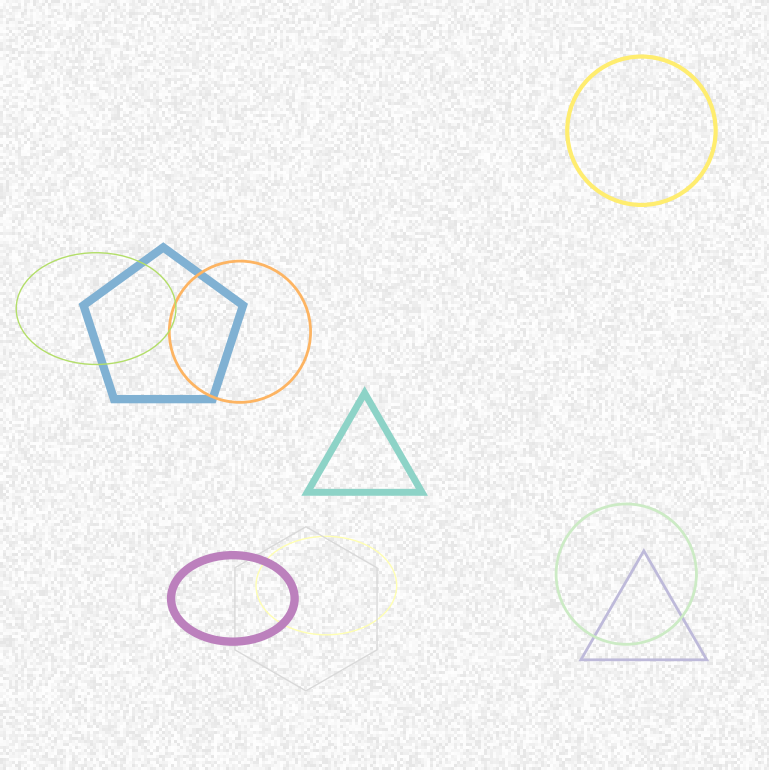[{"shape": "triangle", "thickness": 2.5, "radius": 0.43, "center": [0.474, 0.404]}, {"shape": "oval", "thickness": 0.5, "radius": 0.46, "center": [0.424, 0.24]}, {"shape": "triangle", "thickness": 1, "radius": 0.47, "center": [0.836, 0.19]}, {"shape": "pentagon", "thickness": 3, "radius": 0.54, "center": [0.212, 0.57]}, {"shape": "circle", "thickness": 1, "radius": 0.46, "center": [0.312, 0.569]}, {"shape": "oval", "thickness": 0.5, "radius": 0.52, "center": [0.125, 0.599]}, {"shape": "hexagon", "thickness": 0.5, "radius": 0.53, "center": [0.397, 0.209]}, {"shape": "oval", "thickness": 3, "radius": 0.4, "center": [0.302, 0.223]}, {"shape": "circle", "thickness": 1, "radius": 0.46, "center": [0.813, 0.254]}, {"shape": "circle", "thickness": 1.5, "radius": 0.48, "center": [0.833, 0.83]}]